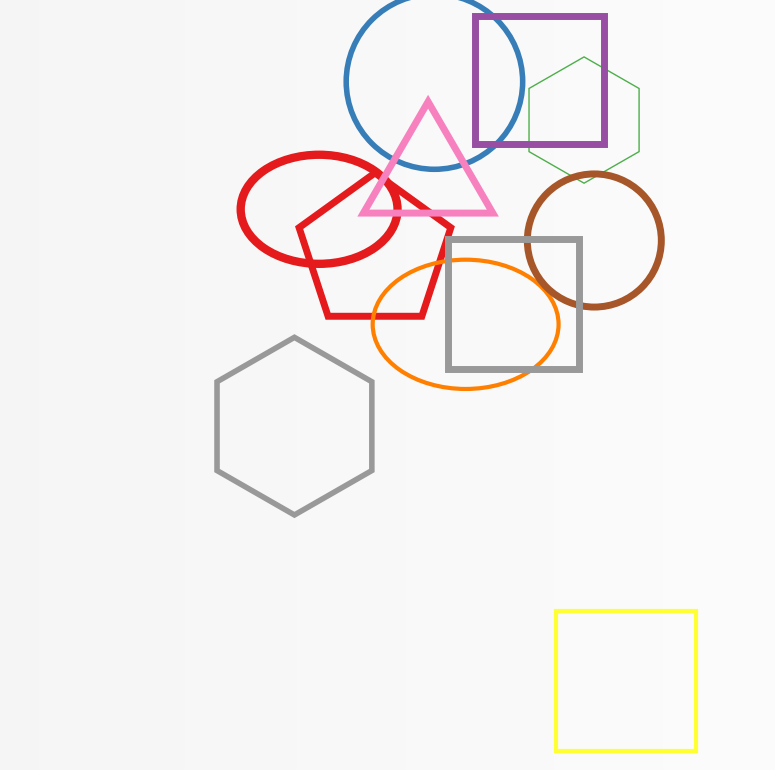[{"shape": "oval", "thickness": 3, "radius": 0.51, "center": [0.412, 0.728]}, {"shape": "pentagon", "thickness": 2.5, "radius": 0.51, "center": [0.484, 0.673]}, {"shape": "circle", "thickness": 2, "radius": 0.57, "center": [0.561, 0.894]}, {"shape": "hexagon", "thickness": 0.5, "radius": 0.41, "center": [0.754, 0.844]}, {"shape": "square", "thickness": 2.5, "radius": 0.42, "center": [0.696, 0.896]}, {"shape": "oval", "thickness": 1.5, "radius": 0.6, "center": [0.601, 0.579]}, {"shape": "square", "thickness": 1.5, "radius": 0.45, "center": [0.808, 0.116]}, {"shape": "circle", "thickness": 2.5, "radius": 0.43, "center": [0.767, 0.688]}, {"shape": "triangle", "thickness": 2.5, "radius": 0.48, "center": [0.552, 0.771]}, {"shape": "square", "thickness": 2.5, "radius": 0.42, "center": [0.663, 0.605]}, {"shape": "hexagon", "thickness": 2, "radius": 0.58, "center": [0.38, 0.447]}]